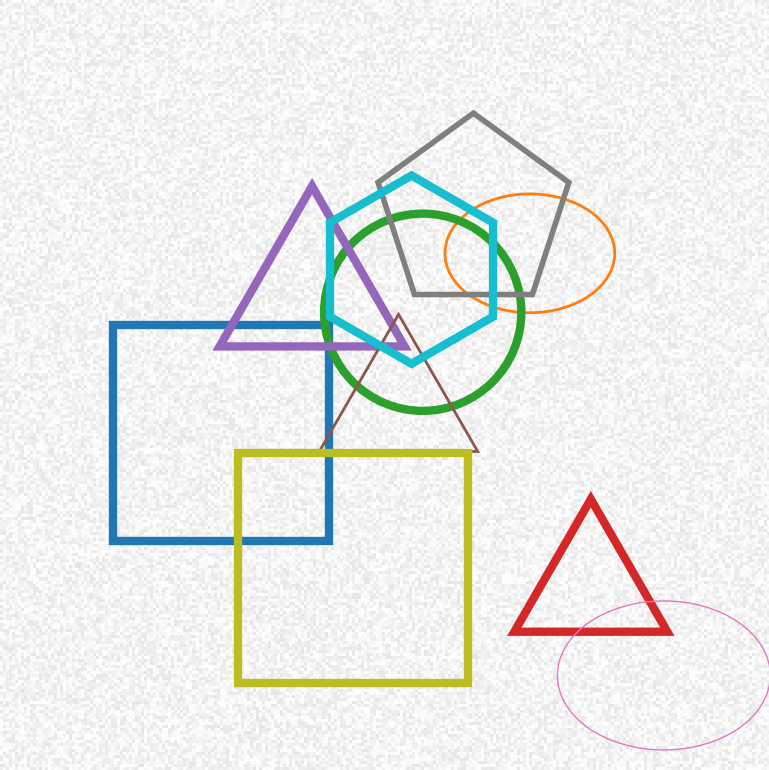[{"shape": "square", "thickness": 3, "radius": 0.7, "center": [0.287, 0.438]}, {"shape": "oval", "thickness": 1, "radius": 0.55, "center": [0.688, 0.671]}, {"shape": "circle", "thickness": 3, "radius": 0.64, "center": [0.549, 0.594]}, {"shape": "triangle", "thickness": 3, "radius": 0.57, "center": [0.767, 0.237]}, {"shape": "triangle", "thickness": 3, "radius": 0.69, "center": [0.405, 0.619]}, {"shape": "triangle", "thickness": 1, "radius": 0.59, "center": [0.518, 0.473]}, {"shape": "oval", "thickness": 0.5, "radius": 0.69, "center": [0.862, 0.123]}, {"shape": "pentagon", "thickness": 2, "radius": 0.65, "center": [0.615, 0.723]}, {"shape": "square", "thickness": 3, "radius": 0.75, "center": [0.459, 0.262]}, {"shape": "hexagon", "thickness": 3, "radius": 0.61, "center": [0.534, 0.65]}]